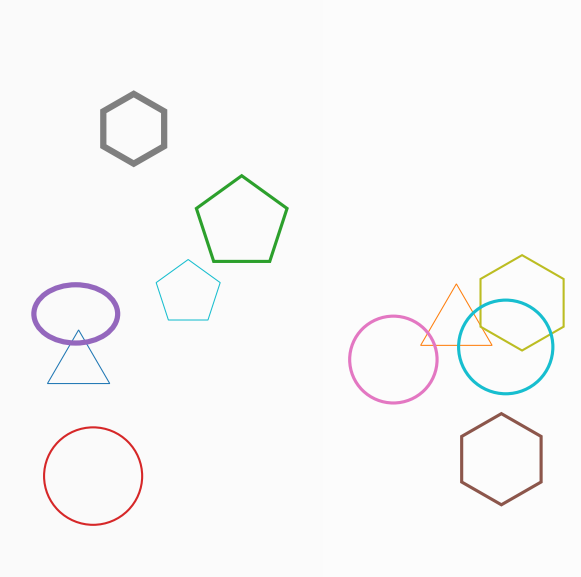[{"shape": "triangle", "thickness": 0.5, "radius": 0.31, "center": [0.135, 0.366]}, {"shape": "triangle", "thickness": 0.5, "radius": 0.35, "center": [0.785, 0.437]}, {"shape": "pentagon", "thickness": 1.5, "radius": 0.41, "center": [0.416, 0.613]}, {"shape": "circle", "thickness": 1, "radius": 0.42, "center": [0.16, 0.175]}, {"shape": "oval", "thickness": 2.5, "radius": 0.36, "center": [0.13, 0.456]}, {"shape": "hexagon", "thickness": 1.5, "radius": 0.39, "center": [0.863, 0.204]}, {"shape": "circle", "thickness": 1.5, "radius": 0.38, "center": [0.677, 0.377]}, {"shape": "hexagon", "thickness": 3, "radius": 0.3, "center": [0.23, 0.776]}, {"shape": "hexagon", "thickness": 1, "radius": 0.41, "center": [0.898, 0.475]}, {"shape": "circle", "thickness": 1.5, "radius": 0.41, "center": [0.87, 0.398]}, {"shape": "pentagon", "thickness": 0.5, "radius": 0.29, "center": [0.324, 0.492]}]